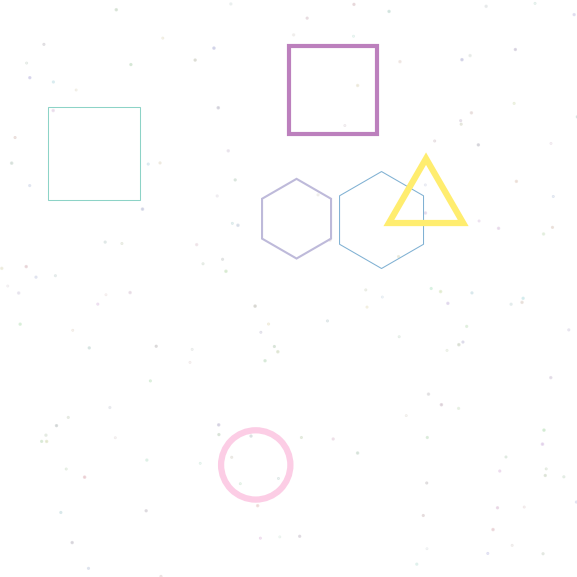[{"shape": "square", "thickness": 0.5, "radius": 0.4, "center": [0.163, 0.734]}, {"shape": "hexagon", "thickness": 1, "radius": 0.34, "center": [0.513, 0.62]}, {"shape": "hexagon", "thickness": 0.5, "radius": 0.42, "center": [0.661, 0.618]}, {"shape": "circle", "thickness": 3, "radius": 0.3, "center": [0.443, 0.194]}, {"shape": "square", "thickness": 2, "radius": 0.38, "center": [0.577, 0.844]}, {"shape": "triangle", "thickness": 3, "radius": 0.37, "center": [0.738, 0.65]}]